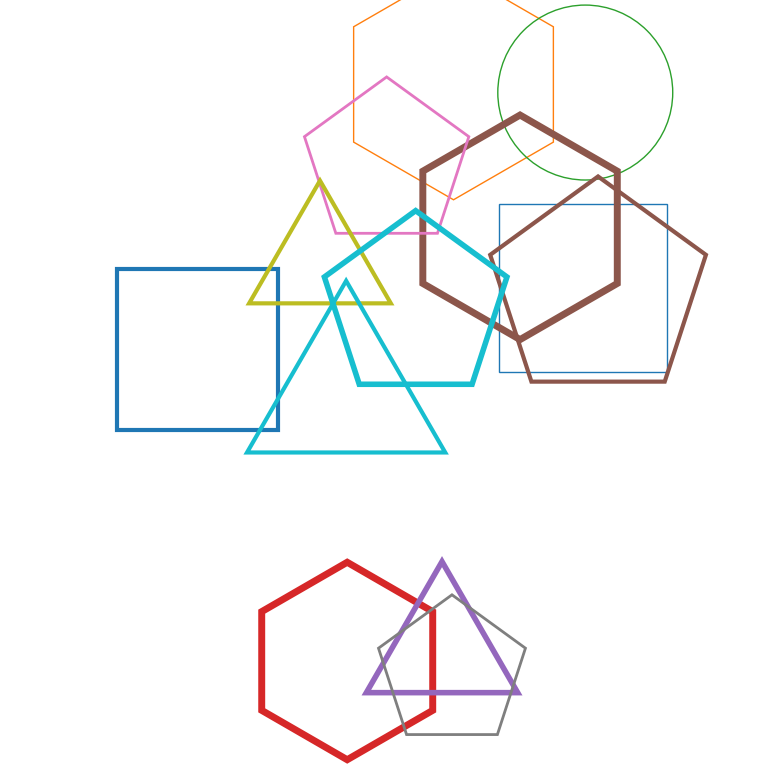[{"shape": "square", "thickness": 0.5, "radius": 0.54, "center": [0.757, 0.626]}, {"shape": "square", "thickness": 1.5, "radius": 0.52, "center": [0.257, 0.546]}, {"shape": "hexagon", "thickness": 0.5, "radius": 0.75, "center": [0.589, 0.89]}, {"shape": "circle", "thickness": 0.5, "radius": 0.57, "center": [0.76, 0.88]}, {"shape": "hexagon", "thickness": 2.5, "radius": 0.64, "center": [0.451, 0.142]}, {"shape": "triangle", "thickness": 2, "radius": 0.57, "center": [0.574, 0.157]}, {"shape": "pentagon", "thickness": 1.5, "radius": 0.74, "center": [0.777, 0.624]}, {"shape": "hexagon", "thickness": 2.5, "radius": 0.73, "center": [0.675, 0.705]}, {"shape": "pentagon", "thickness": 1, "radius": 0.56, "center": [0.502, 0.788]}, {"shape": "pentagon", "thickness": 1, "radius": 0.5, "center": [0.587, 0.127]}, {"shape": "triangle", "thickness": 1.5, "radius": 0.53, "center": [0.416, 0.659]}, {"shape": "pentagon", "thickness": 2, "radius": 0.62, "center": [0.54, 0.602]}, {"shape": "triangle", "thickness": 1.5, "radius": 0.74, "center": [0.45, 0.487]}]